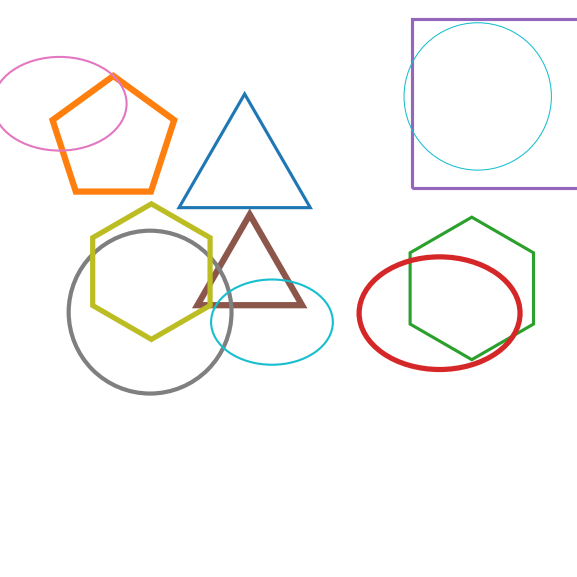[{"shape": "triangle", "thickness": 1.5, "radius": 0.66, "center": [0.424, 0.705]}, {"shape": "pentagon", "thickness": 3, "radius": 0.55, "center": [0.196, 0.757]}, {"shape": "hexagon", "thickness": 1.5, "radius": 0.62, "center": [0.817, 0.5]}, {"shape": "oval", "thickness": 2.5, "radius": 0.7, "center": [0.761, 0.457]}, {"shape": "square", "thickness": 1.5, "radius": 0.73, "center": [0.86, 0.819]}, {"shape": "triangle", "thickness": 3, "radius": 0.52, "center": [0.432, 0.523]}, {"shape": "oval", "thickness": 1, "radius": 0.58, "center": [0.103, 0.819]}, {"shape": "circle", "thickness": 2, "radius": 0.71, "center": [0.26, 0.459]}, {"shape": "hexagon", "thickness": 2.5, "radius": 0.59, "center": [0.262, 0.529]}, {"shape": "circle", "thickness": 0.5, "radius": 0.64, "center": [0.827, 0.832]}, {"shape": "oval", "thickness": 1, "radius": 0.53, "center": [0.471, 0.441]}]